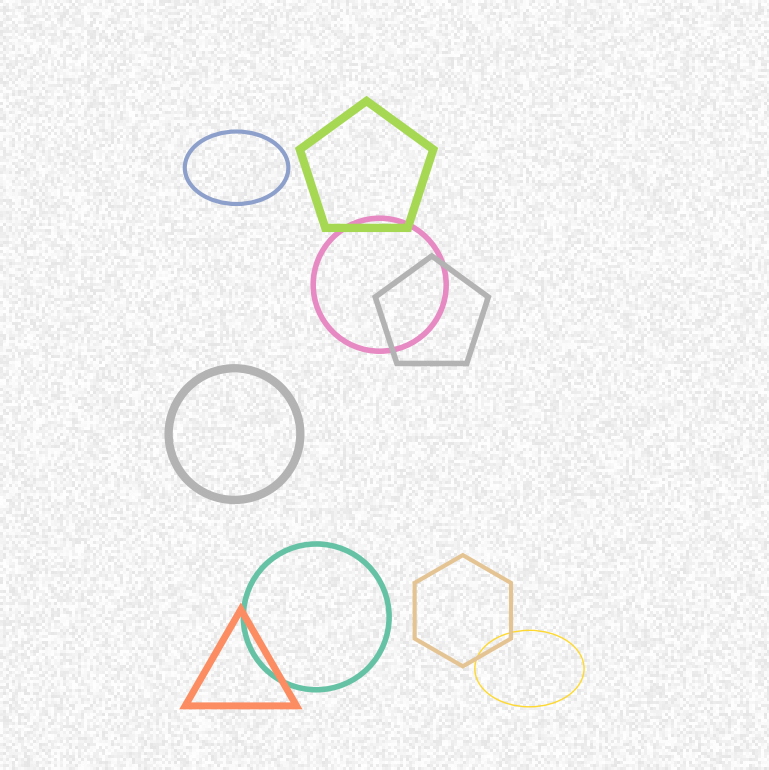[{"shape": "circle", "thickness": 2, "radius": 0.47, "center": [0.411, 0.199]}, {"shape": "triangle", "thickness": 2.5, "radius": 0.42, "center": [0.313, 0.125]}, {"shape": "oval", "thickness": 1.5, "radius": 0.34, "center": [0.307, 0.782]}, {"shape": "circle", "thickness": 2, "radius": 0.43, "center": [0.493, 0.63]}, {"shape": "pentagon", "thickness": 3, "radius": 0.46, "center": [0.476, 0.778]}, {"shape": "oval", "thickness": 0.5, "radius": 0.35, "center": [0.688, 0.132]}, {"shape": "hexagon", "thickness": 1.5, "radius": 0.36, "center": [0.601, 0.207]}, {"shape": "circle", "thickness": 3, "radius": 0.43, "center": [0.305, 0.436]}, {"shape": "pentagon", "thickness": 2, "radius": 0.39, "center": [0.561, 0.59]}]